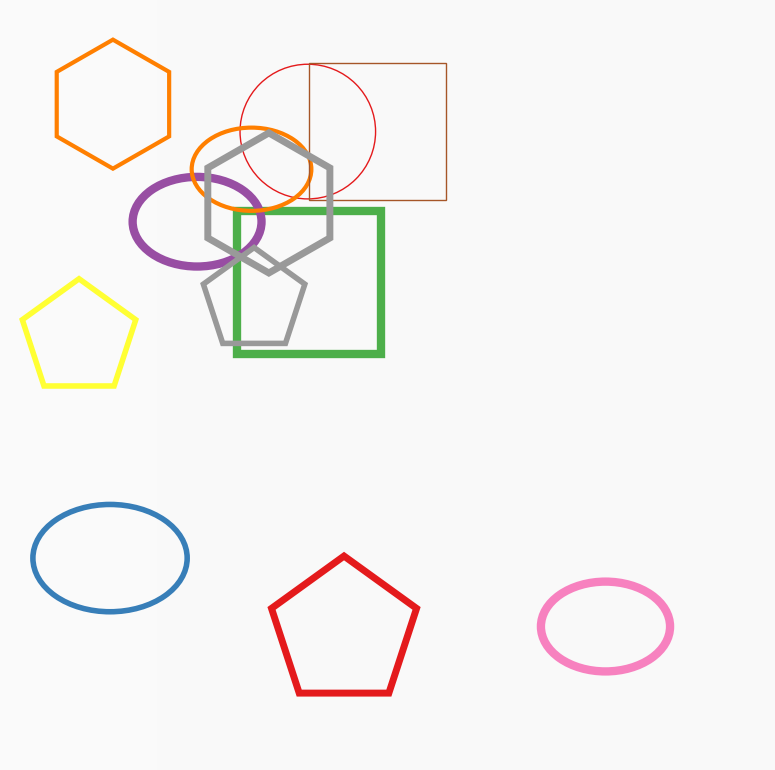[{"shape": "pentagon", "thickness": 2.5, "radius": 0.49, "center": [0.444, 0.179]}, {"shape": "circle", "thickness": 0.5, "radius": 0.44, "center": [0.397, 0.829]}, {"shape": "oval", "thickness": 2, "radius": 0.5, "center": [0.142, 0.275]}, {"shape": "square", "thickness": 3, "radius": 0.47, "center": [0.399, 0.633]}, {"shape": "oval", "thickness": 3, "radius": 0.42, "center": [0.254, 0.712]}, {"shape": "hexagon", "thickness": 1.5, "radius": 0.42, "center": [0.146, 0.865]}, {"shape": "oval", "thickness": 1.5, "radius": 0.39, "center": [0.325, 0.78]}, {"shape": "pentagon", "thickness": 2, "radius": 0.38, "center": [0.102, 0.561]}, {"shape": "square", "thickness": 0.5, "radius": 0.44, "center": [0.487, 0.829]}, {"shape": "oval", "thickness": 3, "radius": 0.42, "center": [0.781, 0.186]}, {"shape": "hexagon", "thickness": 2.5, "radius": 0.45, "center": [0.347, 0.736]}, {"shape": "pentagon", "thickness": 2, "radius": 0.34, "center": [0.328, 0.61]}]